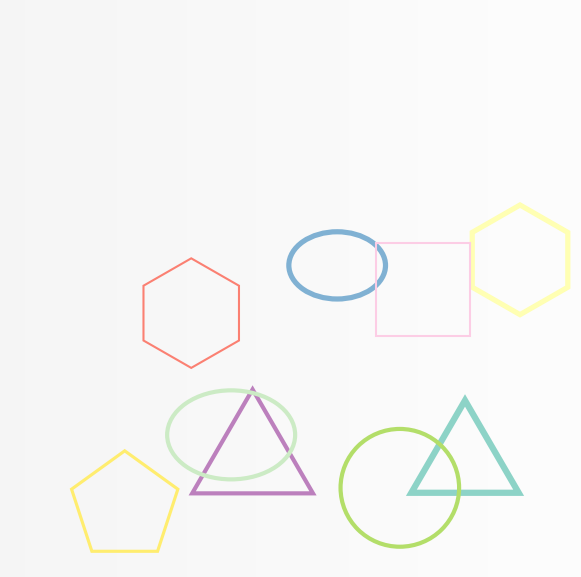[{"shape": "triangle", "thickness": 3, "radius": 0.53, "center": [0.8, 0.199]}, {"shape": "hexagon", "thickness": 2.5, "radius": 0.47, "center": [0.895, 0.549]}, {"shape": "hexagon", "thickness": 1, "radius": 0.47, "center": [0.329, 0.457]}, {"shape": "oval", "thickness": 2.5, "radius": 0.42, "center": [0.58, 0.54]}, {"shape": "circle", "thickness": 2, "radius": 0.51, "center": [0.688, 0.154]}, {"shape": "square", "thickness": 1, "radius": 0.4, "center": [0.728, 0.498]}, {"shape": "triangle", "thickness": 2, "radius": 0.6, "center": [0.435, 0.205]}, {"shape": "oval", "thickness": 2, "radius": 0.55, "center": [0.398, 0.246]}, {"shape": "pentagon", "thickness": 1.5, "radius": 0.48, "center": [0.215, 0.122]}]